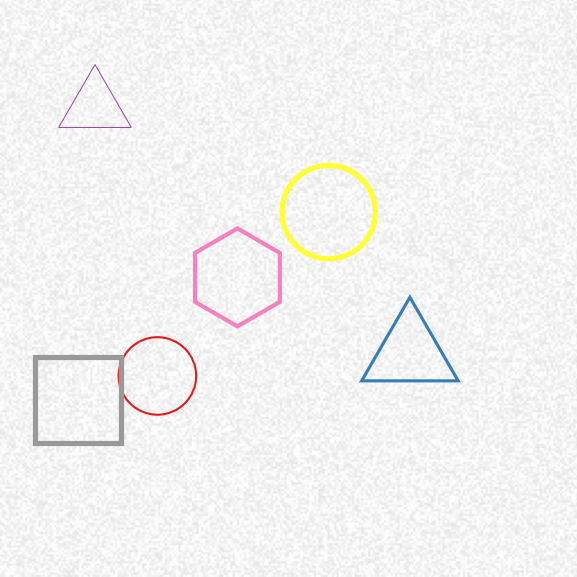[{"shape": "circle", "thickness": 1, "radius": 0.34, "center": [0.273, 0.348]}, {"shape": "triangle", "thickness": 1.5, "radius": 0.48, "center": [0.71, 0.388]}, {"shape": "triangle", "thickness": 0.5, "radius": 0.36, "center": [0.164, 0.815]}, {"shape": "circle", "thickness": 2.5, "radius": 0.4, "center": [0.569, 0.632]}, {"shape": "hexagon", "thickness": 2, "radius": 0.42, "center": [0.411, 0.519]}, {"shape": "square", "thickness": 2.5, "radius": 0.37, "center": [0.135, 0.307]}]